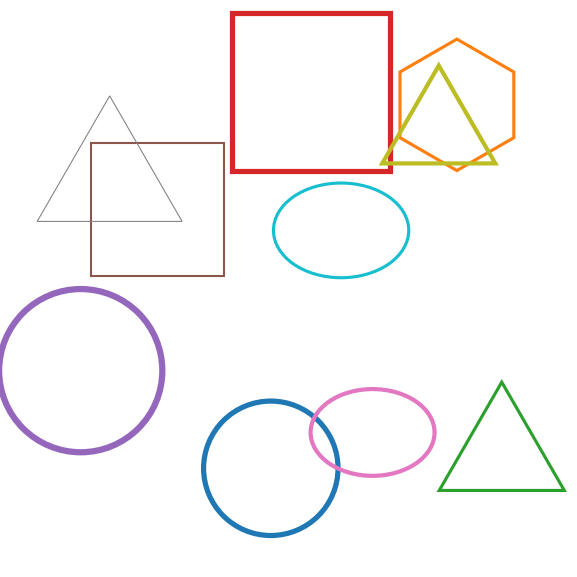[{"shape": "circle", "thickness": 2.5, "radius": 0.58, "center": [0.469, 0.188]}, {"shape": "hexagon", "thickness": 1.5, "radius": 0.57, "center": [0.791, 0.818]}, {"shape": "triangle", "thickness": 1.5, "radius": 0.63, "center": [0.869, 0.212]}, {"shape": "square", "thickness": 2.5, "radius": 0.68, "center": [0.539, 0.84]}, {"shape": "circle", "thickness": 3, "radius": 0.71, "center": [0.14, 0.357]}, {"shape": "square", "thickness": 1, "radius": 0.57, "center": [0.273, 0.637]}, {"shape": "oval", "thickness": 2, "radius": 0.54, "center": [0.645, 0.25]}, {"shape": "triangle", "thickness": 0.5, "radius": 0.72, "center": [0.19, 0.688]}, {"shape": "triangle", "thickness": 2, "radius": 0.57, "center": [0.76, 0.773]}, {"shape": "oval", "thickness": 1.5, "radius": 0.59, "center": [0.591, 0.6]}]